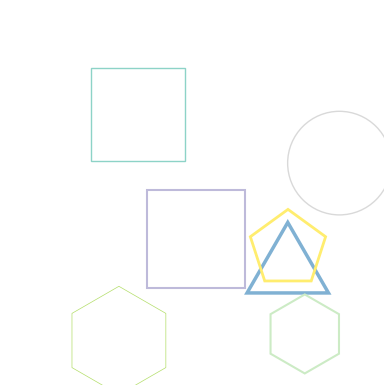[{"shape": "square", "thickness": 1, "radius": 0.61, "center": [0.358, 0.703]}, {"shape": "square", "thickness": 1.5, "radius": 0.63, "center": [0.51, 0.379]}, {"shape": "triangle", "thickness": 2.5, "radius": 0.61, "center": [0.747, 0.3]}, {"shape": "hexagon", "thickness": 0.5, "radius": 0.7, "center": [0.309, 0.116]}, {"shape": "circle", "thickness": 1, "radius": 0.67, "center": [0.882, 0.576]}, {"shape": "hexagon", "thickness": 1.5, "radius": 0.51, "center": [0.792, 0.133]}, {"shape": "pentagon", "thickness": 2, "radius": 0.51, "center": [0.748, 0.353]}]